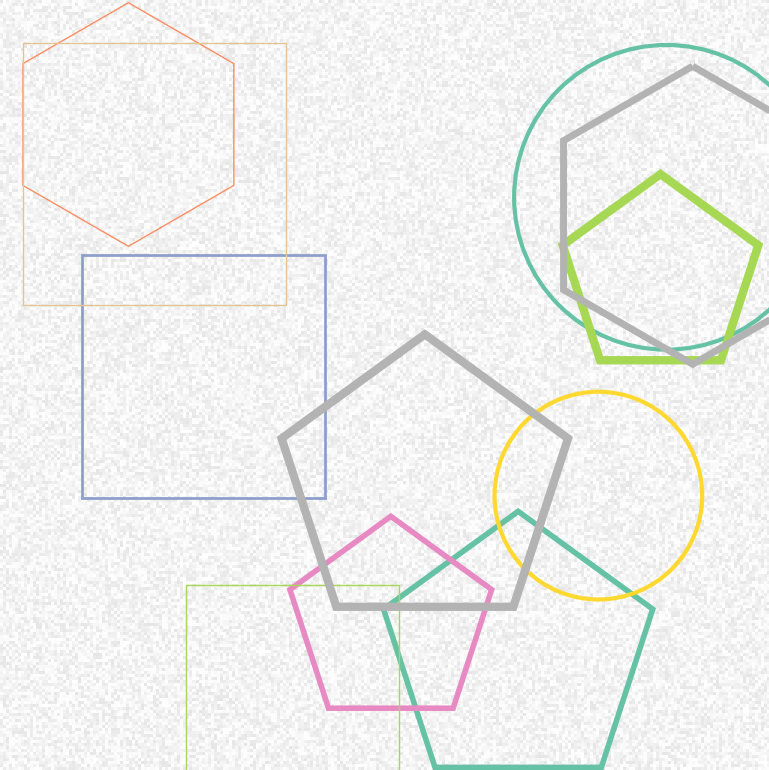[{"shape": "circle", "thickness": 1.5, "radius": 0.99, "center": [0.866, 0.744]}, {"shape": "pentagon", "thickness": 2, "radius": 0.92, "center": [0.673, 0.152]}, {"shape": "hexagon", "thickness": 0.5, "radius": 0.79, "center": [0.167, 0.838]}, {"shape": "square", "thickness": 1, "radius": 0.79, "center": [0.264, 0.511]}, {"shape": "pentagon", "thickness": 2, "radius": 0.69, "center": [0.508, 0.192]}, {"shape": "pentagon", "thickness": 3, "radius": 0.67, "center": [0.858, 0.64]}, {"shape": "square", "thickness": 0.5, "radius": 0.69, "center": [0.38, 0.102]}, {"shape": "circle", "thickness": 1.5, "radius": 0.67, "center": [0.777, 0.356]}, {"shape": "square", "thickness": 0.5, "radius": 0.85, "center": [0.201, 0.774]}, {"shape": "hexagon", "thickness": 2.5, "radius": 0.97, "center": [0.9, 0.721]}, {"shape": "pentagon", "thickness": 3, "radius": 0.98, "center": [0.552, 0.37]}]